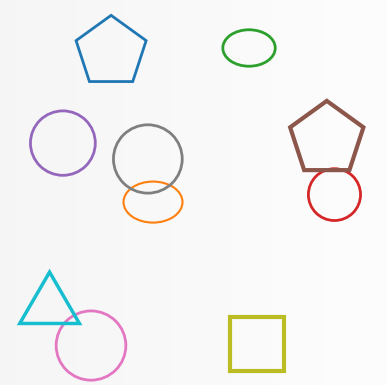[{"shape": "pentagon", "thickness": 2, "radius": 0.48, "center": [0.287, 0.865]}, {"shape": "oval", "thickness": 1.5, "radius": 0.38, "center": [0.395, 0.475]}, {"shape": "oval", "thickness": 2, "radius": 0.34, "center": [0.643, 0.875]}, {"shape": "circle", "thickness": 2, "radius": 0.34, "center": [0.863, 0.495]}, {"shape": "circle", "thickness": 2, "radius": 0.42, "center": [0.162, 0.628]}, {"shape": "pentagon", "thickness": 3, "radius": 0.5, "center": [0.843, 0.639]}, {"shape": "circle", "thickness": 2, "radius": 0.45, "center": [0.235, 0.102]}, {"shape": "circle", "thickness": 2, "radius": 0.44, "center": [0.382, 0.587]}, {"shape": "square", "thickness": 3, "radius": 0.35, "center": [0.663, 0.107]}, {"shape": "triangle", "thickness": 2.5, "radius": 0.44, "center": [0.128, 0.204]}]